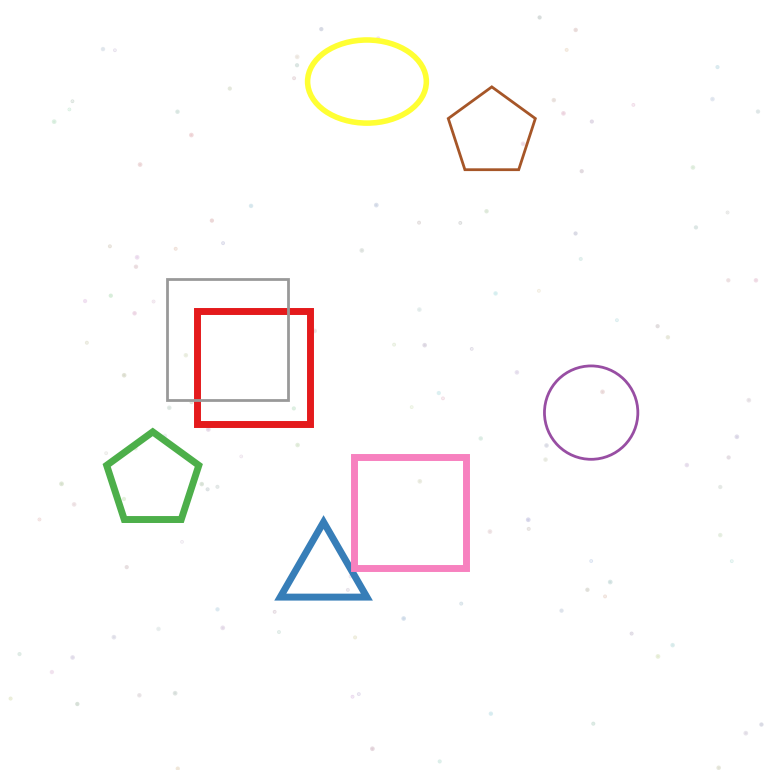[{"shape": "square", "thickness": 2.5, "radius": 0.37, "center": [0.33, 0.523]}, {"shape": "triangle", "thickness": 2.5, "radius": 0.32, "center": [0.42, 0.257]}, {"shape": "pentagon", "thickness": 2.5, "radius": 0.31, "center": [0.198, 0.376]}, {"shape": "circle", "thickness": 1, "radius": 0.3, "center": [0.768, 0.464]}, {"shape": "oval", "thickness": 2, "radius": 0.39, "center": [0.477, 0.894]}, {"shape": "pentagon", "thickness": 1, "radius": 0.3, "center": [0.639, 0.828]}, {"shape": "square", "thickness": 2.5, "radius": 0.36, "center": [0.532, 0.334]}, {"shape": "square", "thickness": 1, "radius": 0.39, "center": [0.296, 0.559]}]